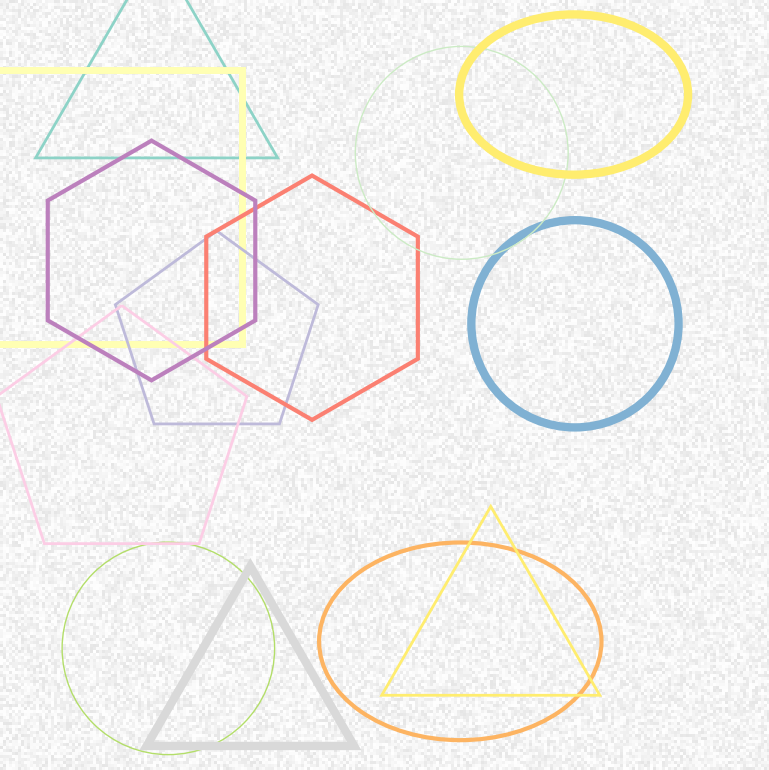[{"shape": "triangle", "thickness": 1, "radius": 0.91, "center": [0.203, 0.886]}, {"shape": "square", "thickness": 2.5, "radius": 0.89, "center": [0.137, 0.731]}, {"shape": "pentagon", "thickness": 1, "radius": 0.69, "center": [0.282, 0.562]}, {"shape": "hexagon", "thickness": 1.5, "radius": 0.79, "center": [0.405, 0.613]}, {"shape": "circle", "thickness": 3, "radius": 0.67, "center": [0.747, 0.579]}, {"shape": "oval", "thickness": 1.5, "radius": 0.92, "center": [0.598, 0.167]}, {"shape": "circle", "thickness": 0.5, "radius": 0.69, "center": [0.219, 0.158]}, {"shape": "pentagon", "thickness": 1, "radius": 0.85, "center": [0.158, 0.432]}, {"shape": "triangle", "thickness": 3, "radius": 0.78, "center": [0.325, 0.109]}, {"shape": "hexagon", "thickness": 1.5, "radius": 0.78, "center": [0.197, 0.662]}, {"shape": "circle", "thickness": 0.5, "radius": 0.69, "center": [0.6, 0.802]}, {"shape": "oval", "thickness": 3, "radius": 0.74, "center": [0.745, 0.877]}, {"shape": "triangle", "thickness": 1, "radius": 0.82, "center": [0.637, 0.179]}]